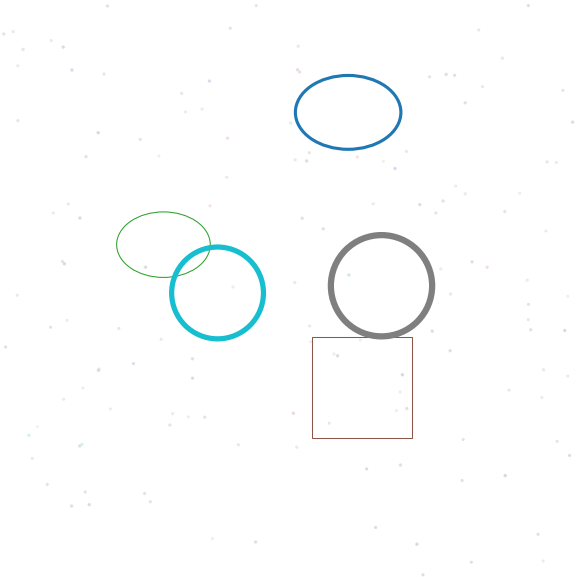[{"shape": "oval", "thickness": 1.5, "radius": 0.46, "center": [0.603, 0.805]}, {"shape": "oval", "thickness": 0.5, "radius": 0.41, "center": [0.283, 0.575]}, {"shape": "square", "thickness": 0.5, "radius": 0.44, "center": [0.627, 0.328]}, {"shape": "circle", "thickness": 3, "radius": 0.44, "center": [0.661, 0.504]}, {"shape": "circle", "thickness": 2.5, "radius": 0.4, "center": [0.377, 0.492]}]